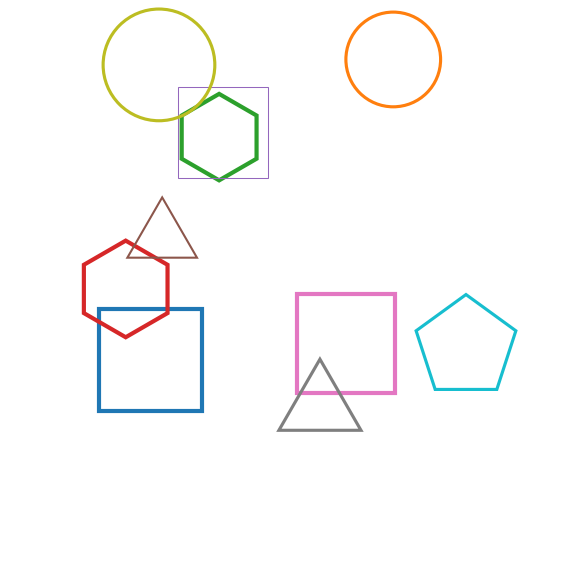[{"shape": "square", "thickness": 2, "radius": 0.44, "center": [0.26, 0.376]}, {"shape": "circle", "thickness": 1.5, "radius": 0.41, "center": [0.681, 0.896]}, {"shape": "hexagon", "thickness": 2, "radius": 0.37, "center": [0.379, 0.762]}, {"shape": "hexagon", "thickness": 2, "radius": 0.42, "center": [0.218, 0.499]}, {"shape": "square", "thickness": 0.5, "radius": 0.39, "center": [0.386, 0.769]}, {"shape": "triangle", "thickness": 1, "radius": 0.35, "center": [0.281, 0.588]}, {"shape": "square", "thickness": 2, "radius": 0.43, "center": [0.599, 0.405]}, {"shape": "triangle", "thickness": 1.5, "radius": 0.41, "center": [0.554, 0.295]}, {"shape": "circle", "thickness": 1.5, "radius": 0.48, "center": [0.275, 0.887]}, {"shape": "pentagon", "thickness": 1.5, "radius": 0.45, "center": [0.807, 0.398]}]